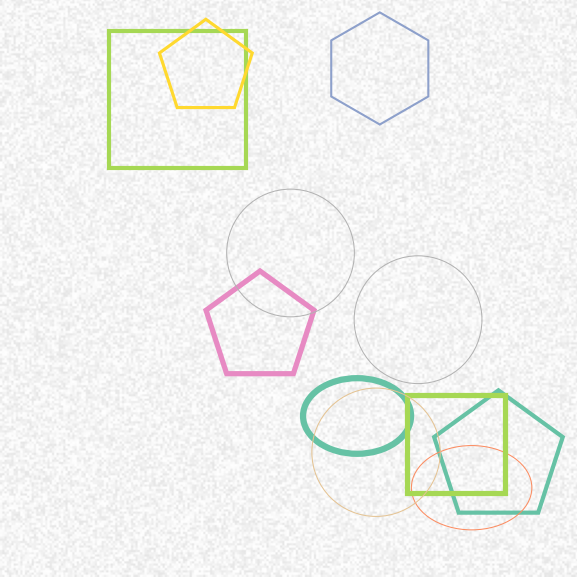[{"shape": "oval", "thickness": 3, "radius": 0.47, "center": [0.618, 0.279]}, {"shape": "pentagon", "thickness": 2, "radius": 0.59, "center": [0.863, 0.206]}, {"shape": "oval", "thickness": 0.5, "radius": 0.52, "center": [0.817, 0.155]}, {"shape": "hexagon", "thickness": 1, "radius": 0.49, "center": [0.658, 0.881]}, {"shape": "pentagon", "thickness": 2.5, "radius": 0.49, "center": [0.45, 0.432]}, {"shape": "square", "thickness": 2.5, "radius": 0.42, "center": [0.789, 0.23]}, {"shape": "square", "thickness": 2, "radius": 0.59, "center": [0.308, 0.826]}, {"shape": "pentagon", "thickness": 1.5, "radius": 0.42, "center": [0.356, 0.881]}, {"shape": "circle", "thickness": 0.5, "radius": 0.56, "center": [0.651, 0.216]}, {"shape": "circle", "thickness": 0.5, "radius": 0.55, "center": [0.724, 0.446]}, {"shape": "circle", "thickness": 0.5, "radius": 0.55, "center": [0.503, 0.561]}]